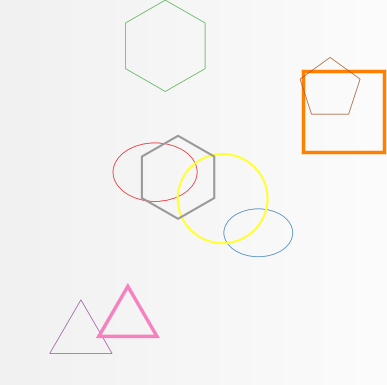[{"shape": "oval", "thickness": 0.5, "radius": 0.54, "center": [0.4, 0.553]}, {"shape": "oval", "thickness": 0.5, "radius": 0.44, "center": [0.667, 0.395]}, {"shape": "hexagon", "thickness": 0.5, "radius": 0.59, "center": [0.427, 0.881]}, {"shape": "triangle", "thickness": 0.5, "radius": 0.46, "center": [0.209, 0.128]}, {"shape": "square", "thickness": 2.5, "radius": 0.53, "center": [0.887, 0.71]}, {"shape": "circle", "thickness": 1.5, "radius": 0.58, "center": [0.575, 0.484]}, {"shape": "pentagon", "thickness": 0.5, "radius": 0.41, "center": [0.852, 0.769]}, {"shape": "triangle", "thickness": 2.5, "radius": 0.43, "center": [0.33, 0.17]}, {"shape": "hexagon", "thickness": 1.5, "radius": 0.54, "center": [0.46, 0.54]}]